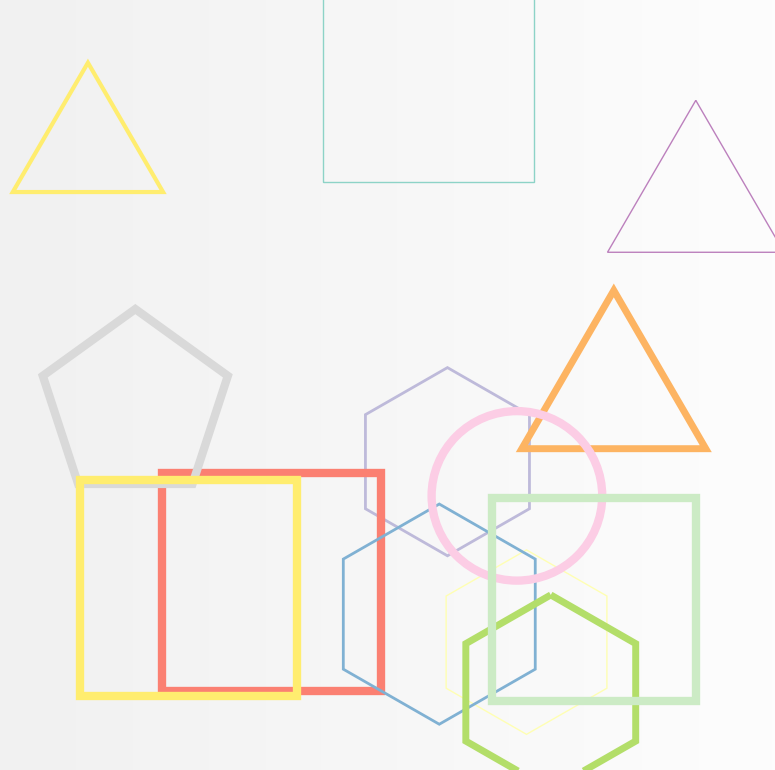[{"shape": "square", "thickness": 0.5, "radius": 0.68, "center": [0.553, 0.9]}, {"shape": "hexagon", "thickness": 0.5, "radius": 0.6, "center": [0.679, 0.166]}, {"shape": "hexagon", "thickness": 1, "radius": 0.61, "center": [0.577, 0.4]}, {"shape": "square", "thickness": 3, "radius": 0.71, "center": [0.35, 0.244]}, {"shape": "hexagon", "thickness": 1, "radius": 0.71, "center": [0.567, 0.202]}, {"shape": "triangle", "thickness": 2.5, "radius": 0.69, "center": [0.792, 0.486]}, {"shape": "hexagon", "thickness": 2.5, "radius": 0.63, "center": [0.711, 0.101]}, {"shape": "circle", "thickness": 3, "radius": 0.55, "center": [0.667, 0.356]}, {"shape": "pentagon", "thickness": 3, "radius": 0.63, "center": [0.175, 0.473]}, {"shape": "triangle", "thickness": 0.5, "radius": 0.66, "center": [0.898, 0.738]}, {"shape": "square", "thickness": 3, "radius": 0.66, "center": [0.767, 0.221]}, {"shape": "square", "thickness": 3, "radius": 0.7, "center": [0.243, 0.237]}, {"shape": "triangle", "thickness": 1.5, "radius": 0.56, "center": [0.113, 0.807]}]